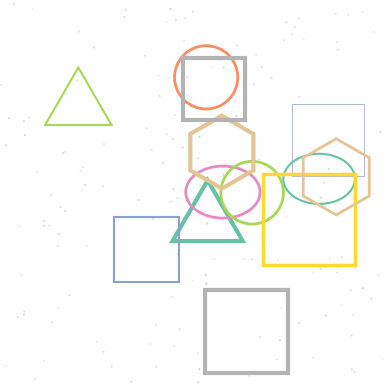[{"shape": "oval", "thickness": 1.5, "radius": 0.47, "center": [0.829, 0.535]}, {"shape": "triangle", "thickness": 3, "radius": 0.53, "center": [0.539, 0.426]}, {"shape": "circle", "thickness": 2, "radius": 0.41, "center": [0.535, 0.799]}, {"shape": "square", "thickness": 1.5, "radius": 0.42, "center": [0.382, 0.352]}, {"shape": "square", "thickness": 0.5, "radius": 0.46, "center": [0.852, 0.636]}, {"shape": "oval", "thickness": 2, "radius": 0.48, "center": [0.579, 0.501]}, {"shape": "circle", "thickness": 2, "radius": 0.41, "center": [0.655, 0.499]}, {"shape": "triangle", "thickness": 1.5, "radius": 0.5, "center": [0.203, 0.725]}, {"shape": "square", "thickness": 2.5, "radius": 0.59, "center": [0.803, 0.43]}, {"shape": "hexagon", "thickness": 2, "radius": 0.5, "center": [0.873, 0.541]}, {"shape": "hexagon", "thickness": 3, "radius": 0.47, "center": [0.576, 0.605]}, {"shape": "square", "thickness": 3, "radius": 0.4, "center": [0.555, 0.768]}, {"shape": "square", "thickness": 3, "radius": 0.54, "center": [0.641, 0.139]}]